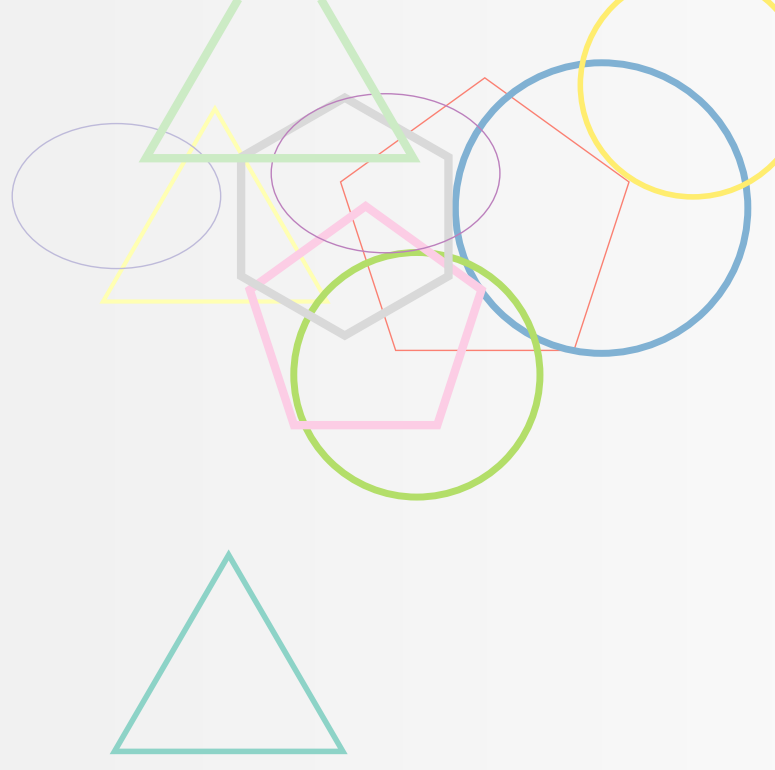[{"shape": "triangle", "thickness": 2, "radius": 0.85, "center": [0.295, 0.109]}, {"shape": "triangle", "thickness": 1.5, "radius": 0.83, "center": [0.277, 0.692]}, {"shape": "oval", "thickness": 0.5, "radius": 0.67, "center": [0.15, 0.745]}, {"shape": "pentagon", "thickness": 0.5, "radius": 0.98, "center": [0.626, 0.703]}, {"shape": "circle", "thickness": 2.5, "radius": 0.94, "center": [0.776, 0.73]}, {"shape": "circle", "thickness": 2.5, "radius": 0.79, "center": [0.538, 0.513]}, {"shape": "pentagon", "thickness": 3, "radius": 0.79, "center": [0.472, 0.575]}, {"shape": "hexagon", "thickness": 3, "radius": 0.77, "center": [0.445, 0.719]}, {"shape": "oval", "thickness": 0.5, "radius": 0.74, "center": [0.498, 0.775]}, {"shape": "triangle", "thickness": 3, "radius": 1.0, "center": [0.361, 0.894]}, {"shape": "circle", "thickness": 2, "radius": 0.73, "center": [0.894, 0.89]}]